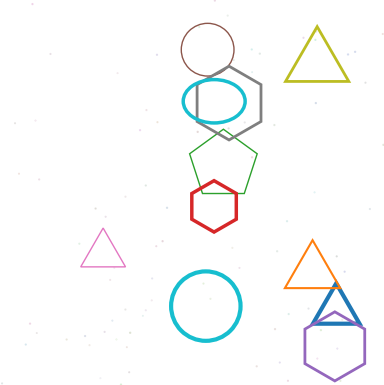[{"shape": "triangle", "thickness": 3, "radius": 0.35, "center": [0.873, 0.194]}, {"shape": "triangle", "thickness": 1.5, "radius": 0.42, "center": [0.812, 0.293]}, {"shape": "pentagon", "thickness": 1, "radius": 0.46, "center": [0.58, 0.572]}, {"shape": "hexagon", "thickness": 2.5, "radius": 0.33, "center": [0.556, 0.464]}, {"shape": "hexagon", "thickness": 2, "radius": 0.45, "center": [0.87, 0.1]}, {"shape": "circle", "thickness": 1, "radius": 0.34, "center": [0.539, 0.871]}, {"shape": "triangle", "thickness": 1, "radius": 0.34, "center": [0.268, 0.34]}, {"shape": "hexagon", "thickness": 2, "radius": 0.48, "center": [0.595, 0.732]}, {"shape": "triangle", "thickness": 2, "radius": 0.47, "center": [0.824, 0.836]}, {"shape": "circle", "thickness": 3, "radius": 0.45, "center": [0.535, 0.205]}, {"shape": "oval", "thickness": 2.5, "radius": 0.4, "center": [0.556, 0.737]}]